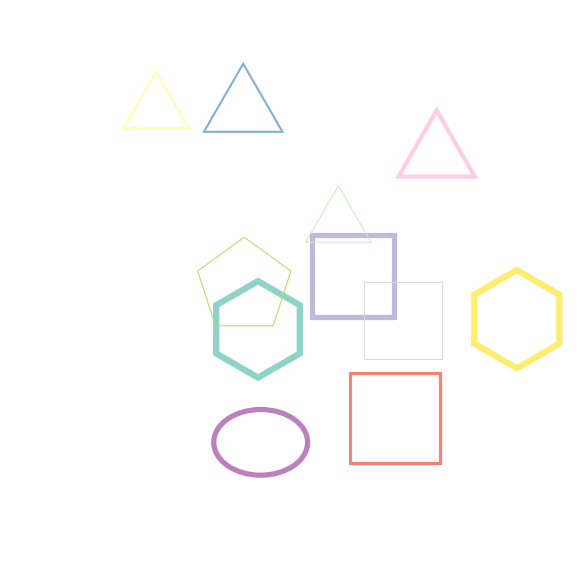[{"shape": "hexagon", "thickness": 3, "radius": 0.42, "center": [0.447, 0.429]}, {"shape": "triangle", "thickness": 1, "radius": 0.33, "center": [0.27, 0.81]}, {"shape": "square", "thickness": 2.5, "radius": 0.35, "center": [0.611, 0.522]}, {"shape": "square", "thickness": 1.5, "radius": 0.39, "center": [0.683, 0.275]}, {"shape": "triangle", "thickness": 1, "radius": 0.39, "center": [0.421, 0.81]}, {"shape": "pentagon", "thickness": 0.5, "radius": 0.42, "center": [0.423, 0.504]}, {"shape": "triangle", "thickness": 2, "radius": 0.38, "center": [0.756, 0.732]}, {"shape": "square", "thickness": 0.5, "radius": 0.34, "center": [0.698, 0.444]}, {"shape": "oval", "thickness": 2.5, "radius": 0.41, "center": [0.451, 0.233]}, {"shape": "triangle", "thickness": 0.5, "radius": 0.33, "center": [0.586, 0.612]}, {"shape": "hexagon", "thickness": 3, "radius": 0.42, "center": [0.895, 0.446]}]